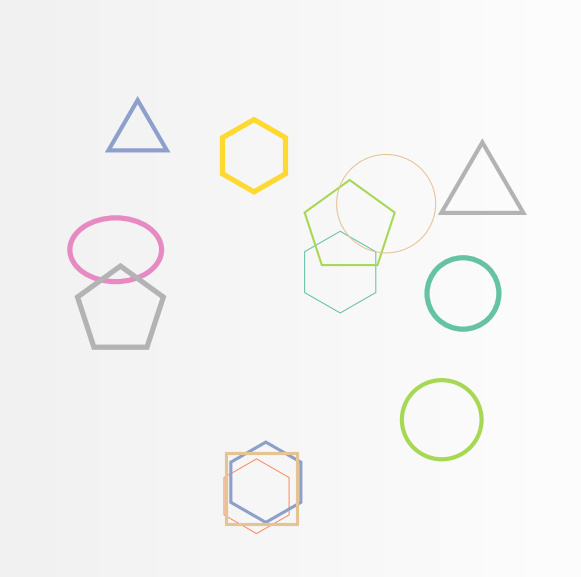[{"shape": "circle", "thickness": 2.5, "radius": 0.31, "center": [0.796, 0.491]}, {"shape": "hexagon", "thickness": 0.5, "radius": 0.35, "center": [0.585, 0.528]}, {"shape": "hexagon", "thickness": 0.5, "radius": 0.32, "center": [0.441, 0.14]}, {"shape": "hexagon", "thickness": 1.5, "radius": 0.35, "center": [0.457, 0.164]}, {"shape": "triangle", "thickness": 2, "radius": 0.29, "center": [0.237, 0.768]}, {"shape": "oval", "thickness": 2.5, "radius": 0.39, "center": [0.199, 0.567]}, {"shape": "pentagon", "thickness": 1, "radius": 0.41, "center": [0.602, 0.606]}, {"shape": "circle", "thickness": 2, "radius": 0.34, "center": [0.76, 0.272]}, {"shape": "hexagon", "thickness": 2.5, "radius": 0.31, "center": [0.437, 0.729]}, {"shape": "circle", "thickness": 0.5, "radius": 0.43, "center": [0.664, 0.646]}, {"shape": "square", "thickness": 1.5, "radius": 0.31, "center": [0.45, 0.154]}, {"shape": "pentagon", "thickness": 2.5, "radius": 0.39, "center": [0.207, 0.461]}, {"shape": "triangle", "thickness": 2, "radius": 0.41, "center": [0.83, 0.671]}]